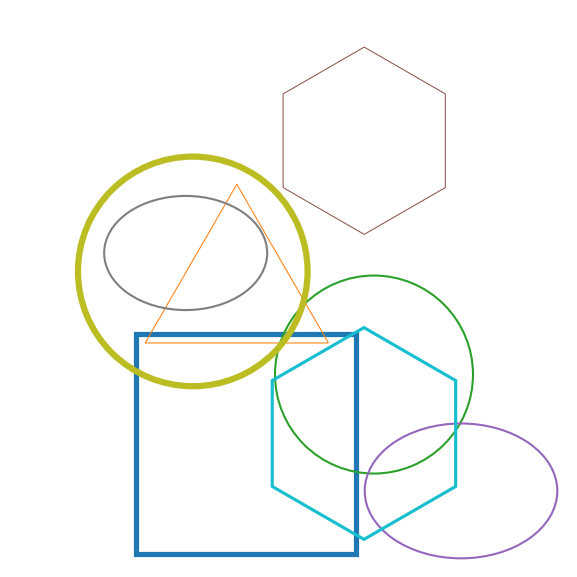[{"shape": "square", "thickness": 2.5, "radius": 0.95, "center": [0.426, 0.231]}, {"shape": "triangle", "thickness": 0.5, "radius": 0.92, "center": [0.41, 0.497]}, {"shape": "circle", "thickness": 1, "radius": 0.86, "center": [0.648, 0.351]}, {"shape": "oval", "thickness": 1, "radius": 0.83, "center": [0.798, 0.149]}, {"shape": "hexagon", "thickness": 0.5, "radius": 0.81, "center": [0.631, 0.755]}, {"shape": "oval", "thickness": 1, "radius": 0.71, "center": [0.322, 0.561]}, {"shape": "circle", "thickness": 3, "radius": 0.99, "center": [0.334, 0.529]}, {"shape": "hexagon", "thickness": 1.5, "radius": 0.92, "center": [0.63, 0.249]}]